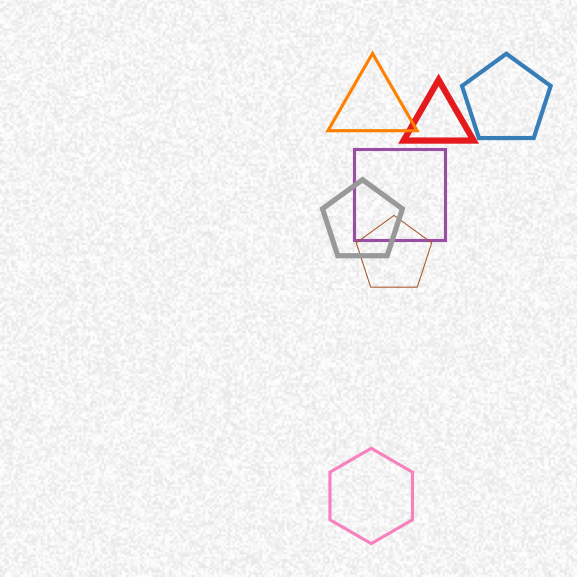[{"shape": "triangle", "thickness": 3, "radius": 0.35, "center": [0.76, 0.791]}, {"shape": "pentagon", "thickness": 2, "radius": 0.4, "center": [0.877, 0.825]}, {"shape": "square", "thickness": 1.5, "radius": 0.4, "center": [0.692, 0.662]}, {"shape": "triangle", "thickness": 1.5, "radius": 0.45, "center": [0.645, 0.817]}, {"shape": "pentagon", "thickness": 0.5, "radius": 0.34, "center": [0.682, 0.557]}, {"shape": "hexagon", "thickness": 1.5, "radius": 0.41, "center": [0.643, 0.14]}, {"shape": "pentagon", "thickness": 2.5, "radius": 0.36, "center": [0.628, 0.615]}]